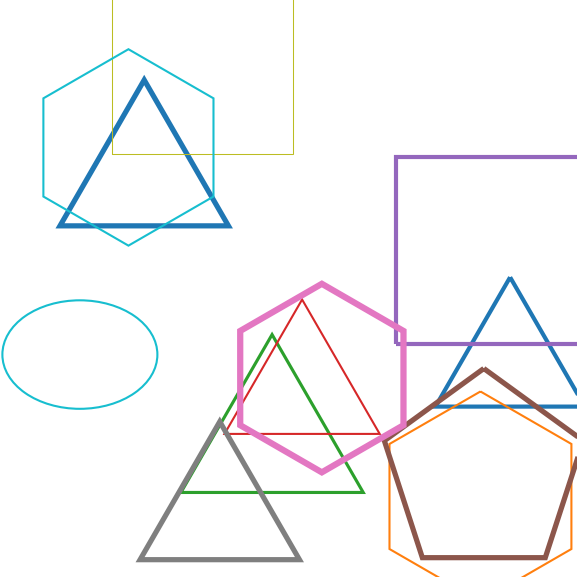[{"shape": "triangle", "thickness": 2.5, "radius": 0.84, "center": [0.25, 0.692]}, {"shape": "triangle", "thickness": 2, "radius": 0.75, "center": [0.883, 0.37]}, {"shape": "hexagon", "thickness": 1, "radius": 0.91, "center": [0.832, 0.139]}, {"shape": "triangle", "thickness": 1.5, "radius": 0.91, "center": [0.471, 0.238]}, {"shape": "triangle", "thickness": 1, "radius": 0.78, "center": [0.523, 0.325]}, {"shape": "square", "thickness": 2, "radius": 0.81, "center": [0.846, 0.565]}, {"shape": "pentagon", "thickness": 2.5, "radius": 0.91, "center": [0.838, 0.18]}, {"shape": "hexagon", "thickness": 3, "radius": 0.82, "center": [0.557, 0.344]}, {"shape": "triangle", "thickness": 2.5, "radius": 0.8, "center": [0.381, 0.11]}, {"shape": "square", "thickness": 0.5, "radius": 0.78, "center": [0.351, 0.888]}, {"shape": "oval", "thickness": 1, "radius": 0.67, "center": [0.138, 0.385]}, {"shape": "hexagon", "thickness": 1, "radius": 0.85, "center": [0.222, 0.744]}]